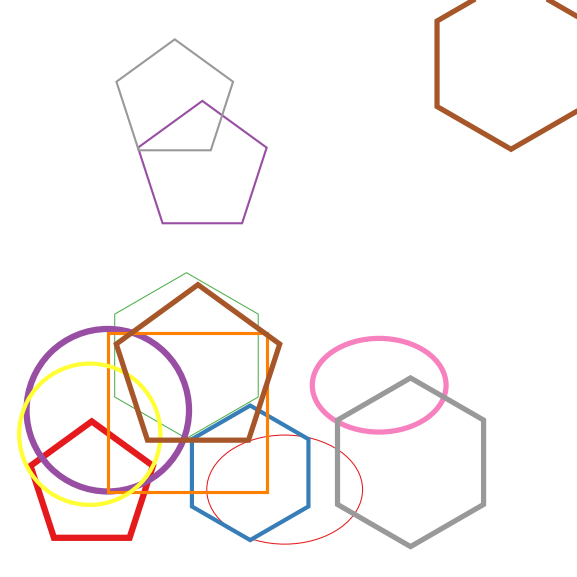[{"shape": "pentagon", "thickness": 3, "radius": 0.56, "center": [0.159, 0.158]}, {"shape": "oval", "thickness": 0.5, "radius": 0.67, "center": [0.493, 0.151]}, {"shape": "hexagon", "thickness": 2, "radius": 0.58, "center": [0.433, 0.18]}, {"shape": "hexagon", "thickness": 0.5, "radius": 0.72, "center": [0.323, 0.383]}, {"shape": "circle", "thickness": 3, "radius": 0.7, "center": [0.187, 0.289]}, {"shape": "pentagon", "thickness": 1, "radius": 0.59, "center": [0.35, 0.707]}, {"shape": "square", "thickness": 1.5, "radius": 0.69, "center": [0.325, 0.285]}, {"shape": "circle", "thickness": 2, "radius": 0.61, "center": [0.155, 0.247]}, {"shape": "hexagon", "thickness": 2.5, "radius": 0.74, "center": [0.885, 0.889]}, {"shape": "pentagon", "thickness": 2.5, "radius": 0.74, "center": [0.343, 0.357]}, {"shape": "oval", "thickness": 2.5, "radius": 0.58, "center": [0.657, 0.332]}, {"shape": "hexagon", "thickness": 2.5, "radius": 0.73, "center": [0.711, 0.199]}, {"shape": "pentagon", "thickness": 1, "radius": 0.53, "center": [0.303, 0.825]}]